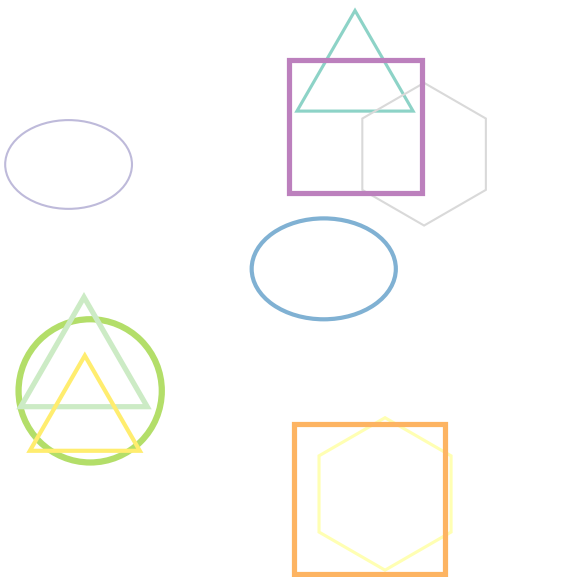[{"shape": "triangle", "thickness": 1.5, "radius": 0.58, "center": [0.615, 0.865]}, {"shape": "hexagon", "thickness": 1.5, "radius": 0.66, "center": [0.667, 0.144]}, {"shape": "oval", "thickness": 1, "radius": 0.55, "center": [0.119, 0.714]}, {"shape": "oval", "thickness": 2, "radius": 0.62, "center": [0.561, 0.534]}, {"shape": "square", "thickness": 2.5, "radius": 0.65, "center": [0.64, 0.135]}, {"shape": "circle", "thickness": 3, "radius": 0.62, "center": [0.156, 0.322]}, {"shape": "hexagon", "thickness": 1, "radius": 0.62, "center": [0.734, 0.732]}, {"shape": "square", "thickness": 2.5, "radius": 0.58, "center": [0.616, 0.781]}, {"shape": "triangle", "thickness": 2.5, "radius": 0.63, "center": [0.145, 0.358]}, {"shape": "triangle", "thickness": 2, "radius": 0.55, "center": [0.147, 0.273]}]